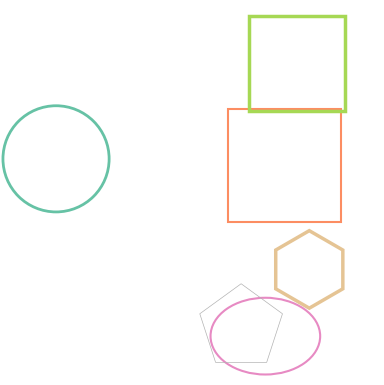[{"shape": "circle", "thickness": 2, "radius": 0.69, "center": [0.146, 0.587]}, {"shape": "square", "thickness": 1.5, "radius": 0.73, "center": [0.74, 0.57]}, {"shape": "oval", "thickness": 1.5, "radius": 0.71, "center": [0.689, 0.127]}, {"shape": "square", "thickness": 2.5, "radius": 0.62, "center": [0.772, 0.836]}, {"shape": "hexagon", "thickness": 2.5, "radius": 0.5, "center": [0.803, 0.3]}, {"shape": "pentagon", "thickness": 0.5, "radius": 0.56, "center": [0.626, 0.15]}]